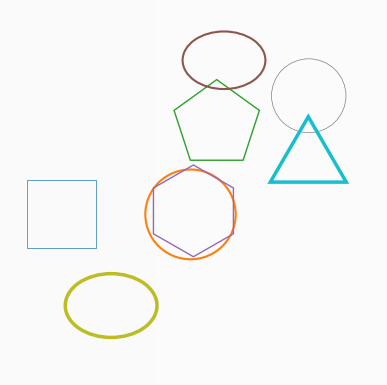[{"shape": "square", "thickness": 0.5, "radius": 0.44, "center": [0.159, 0.444]}, {"shape": "circle", "thickness": 1.5, "radius": 0.58, "center": [0.492, 0.443]}, {"shape": "pentagon", "thickness": 1, "radius": 0.58, "center": [0.559, 0.677]}, {"shape": "hexagon", "thickness": 1, "radius": 0.6, "center": [0.499, 0.452]}, {"shape": "oval", "thickness": 1.5, "radius": 0.53, "center": [0.578, 0.843]}, {"shape": "circle", "thickness": 0.5, "radius": 0.48, "center": [0.797, 0.751]}, {"shape": "oval", "thickness": 2.5, "radius": 0.59, "center": [0.287, 0.206]}, {"shape": "triangle", "thickness": 2.5, "radius": 0.57, "center": [0.796, 0.584]}]